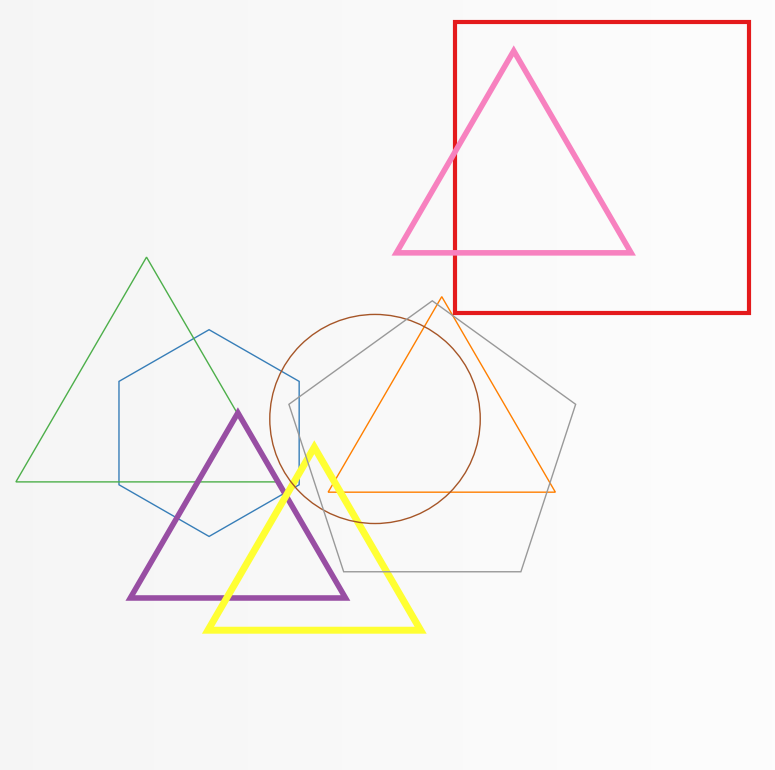[{"shape": "square", "thickness": 1.5, "radius": 0.95, "center": [0.777, 0.782]}, {"shape": "hexagon", "thickness": 0.5, "radius": 0.67, "center": [0.27, 0.438]}, {"shape": "triangle", "thickness": 0.5, "radius": 0.97, "center": [0.189, 0.471]}, {"shape": "triangle", "thickness": 2, "radius": 0.8, "center": [0.307, 0.304]}, {"shape": "triangle", "thickness": 0.5, "radius": 0.85, "center": [0.57, 0.445]}, {"shape": "triangle", "thickness": 2.5, "radius": 0.79, "center": [0.406, 0.261]}, {"shape": "circle", "thickness": 0.5, "radius": 0.68, "center": [0.484, 0.456]}, {"shape": "triangle", "thickness": 2, "radius": 0.87, "center": [0.663, 0.759]}, {"shape": "pentagon", "thickness": 0.5, "radius": 0.97, "center": [0.558, 0.415]}]